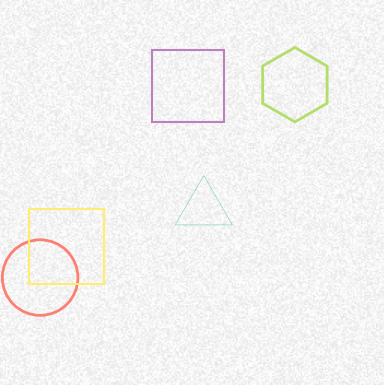[{"shape": "triangle", "thickness": 0.5, "radius": 0.43, "center": [0.529, 0.459]}, {"shape": "circle", "thickness": 2, "radius": 0.49, "center": [0.104, 0.279]}, {"shape": "hexagon", "thickness": 2, "radius": 0.48, "center": [0.766, 0.78]}, {"shape": "square", "thickness": 1.5, "radius": 0.47, "center": [0.488, 0.777]}, {"shape": "square", "thickness": 1.5, "radius": 0.49, "center": [0.173, 0.359]}]